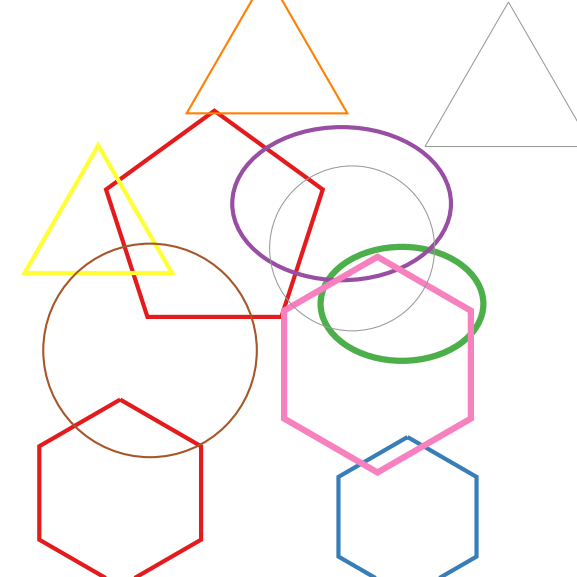[{"shape": "hexagon", "thickness": 2, "radius": 0.81, "center": [0.208, 0.146]}, {"shape": "pentagon", "thickness": 2, "radius": 0.99, "center": [0.371, 0.61]}, {"shape": "hexagon", "thickness": 2, "radius": 0.69, "center": [0.706, 0.104]}, {"shape": "oval", "thickness": 3, "radius": 0.7, "center": [0.696, 0.473]}, {"shape": "oval", "thickness": 2, "radius": 0.95, "center": [0.592, 0.646]}, {"shape": "triangle", "thickness": 1, "radius": 0.8, "center": [0.462, 0.883]}, {"shape": "triangle", "thickness": 2, "radius": 0.74, "center": [0.17, 0.6]}, {"shape": "circle", "thickness": 1, "radius": 0.92, "center": [0.26, 0.392]}, {"shape": "hexagon", "thickness": 3, "radius": 0.93, "center": [0.654, 0.368]}, {"shape": "triangle", "thickness": 0.5, "radius": 0.83, "center": [0.88, 0.829]}, {"shape": "circle", "thickness": 0.5, "radius": 0.71, "center": [0.61, 0.569]}]